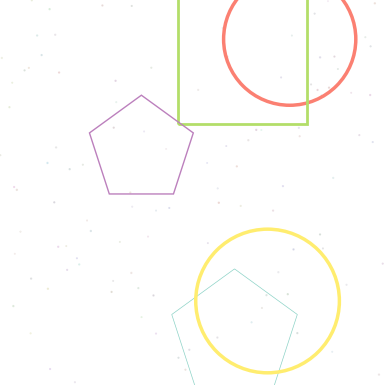[{"shape": "pentagon", "thickness": 0.5, "radius": 0.86, "center": [0.609, 0.13]}, {"shape": "circle", "thickness": 2.5, "radius": 0.86, "center": [0.752, 0.898]}, {"shape": "square", "thickness": 2, "radius": 0.84, "center": [0.63, 0.845]}, {"shape": "pentagon", "thickness": 1, "radius": 0.71, "center": [0.367, 0.611]}, {"shape": "circle", "thickness": 2.5, "radius": 0.93, "center": [0.695, 0.218]}]